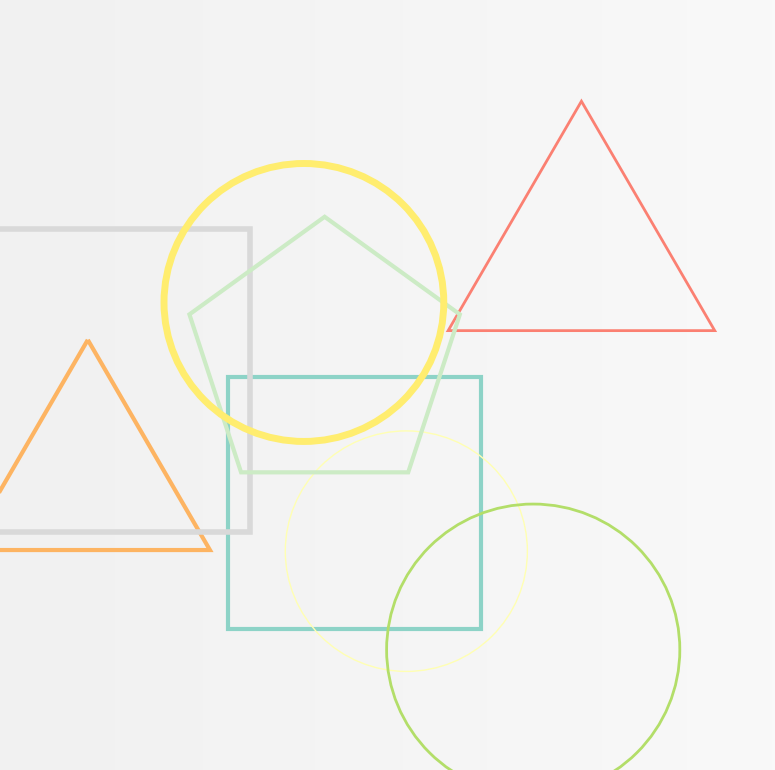[{"shape": "square", "thickness": 1.5, "radius": 0.82, "center": [0.457, 0.347]}, {"shape": "circle", "thickness": 0.5, "radius": 0.78, "center": [0.524, 0.284]}, {"shape": "triangle", "thickness": 1, "radius": 0.99, "center": [0.75, 0.67]}, {"shape": "triangle", "thickness": 1.5, "radius": 0.91, "center": [0.113, 0.377]}, {"shape": "circle", "thickness": 1, "radius": 0.95, "center": [0.688, 0.156]}, {"shape": "square", "thickness": 2, "radius": 0.99, "center": [0.126, 0.506]}, {"shape": "pentagon", "thickness": 1.5, "radius": 0.92, "center": [0.419, 0.535]}, {"shape": "circle", "thickness": 2.5, "radius": 0.9, "center": [0.392, 0.607]}]